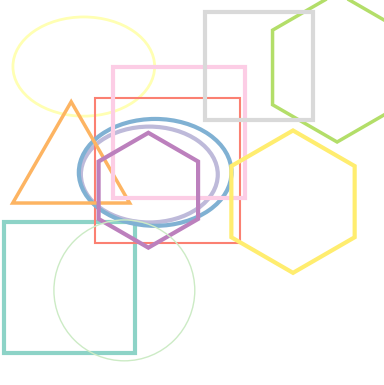[{"shape": "square", "thickness": 3, "radius": 0.85, "center": [0.18, 0.254]}, {"shape": "oval", "thickness": 2, "radius": 0.92, "center": [0.218, 0.827]}, {"shape": "oval", "thickness": 3, "radius": 0.89, "center": [0.388, 0.547]}, {"shape": "square", "thickness": 1.5, "radius": 0.94, "center": [0.434, 0.558]}, {"shape": "oval", "thickness": 3, "radius": 0.99, "center": [0.403, 0.552]}, {"shape": "triangle", "thickness": 2.5, "radius": 0.88, "center": [0.185, 0.56]}, {"shape": "hexagon", "thickness": 2.5, "radius": 0.97, "center": [0.876, 0.825]}, {"shape": "square", "thickness": 3, "radius": 0.85, "center": [0.464, 0.656]}, {"shape": "square", "thickness": 3, "radius": 0.7, "center": [0.672, 0.828]}, {"shape": "hexagon", "thickness": 3, "radius": 0.75, "center": [0.385, 0.506]}, {"shape": "circle", "thickness": 1, "radius": 0.91, "center": [0.323, 0.246]}, {"shape": "hexagon", "thickness": 3, "radius": 0.92, "center": [0.761, 0.476]}]